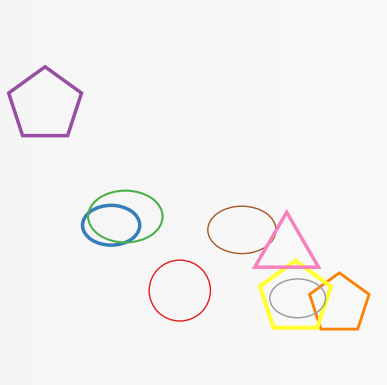[{"shape": "circle", "thickness": 1, "radius": 0.4, "center": [0.464, 0.245]}, {"shape": "oval", "thickness": 2.5, "radius": 0.37, "center": [0.287, 0.415]}, {"shape": "oval", "thickness": 1.5, "radius": 0.48, "center": [0.324, 0.438]}, {"shape": "pentagon", "thickness": 2.5, "radius": 0.49, "center": [0.116, 0.728]}, {"shape": "pentagon", "thickness": 2, "radius": 0.4, "center": [0.876, 0.21]}, {"shape": "pentagon", "thickness": 3, "radius": 0.48, "center": [0.762, 0.227]}, {"shape": "oval", "thickness": 1, "radius": 0.44, "center": [0.624, 0.403]}, {"shape": "triangle", "thickness": 2.5, "radius": 0.48, "center": [0.74, 0.354]}, {"shape": "oval", "thickness": 1, "radius": 0.36, "center": [0.768, 0.225]}]